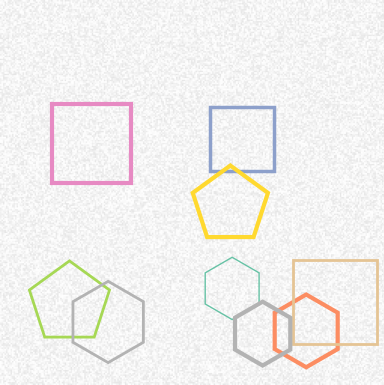[{"shape": "hexagon", "thickness": 1, "radius": 0.4, "center": [0.603, 0.251]}, {"shape": "hexagon", "thickness": 3, "radius": 0.47, "center": [0.795, 0.141]}, {"shape": "square", "thickness": 2.5, "radius": 0.41, "center": [0.628, 0.638]}, {"shape": "square", "thickness": 3, "radius": 0.51, "center": [0.237, 0.628]}, {"shape": "pentagon", "thickness": 2, "radius": 0.55, "center": [0.18, 0.213]}, {"shape": "pentagon", "thickness": 3, "radius": 0.51, "center": [0.598, 0.467]}, {"shape": "square", "thickness": 2, "radius": 0.55, "center": [0.87, 0.216]}, {"shape": "hexagon", "thickness": 2, "radius": 0.53, "center": [0.281, 0.164]}, {"shape": "hexagon", "thickness": 3, "radius": 0.41, "center": [0.682, 0.133]}]